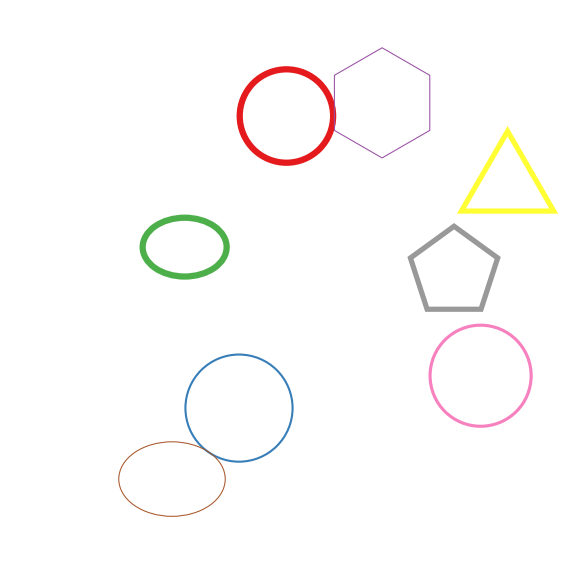[{"shape": "circle", "thickness": 3, "radius": 0.4, "center": [0.496, 0.798]}, {"shape": "circle", "thickness": 1, "radius": 0.46, "center": [0.414, 0.292]}, {"shape": "oval", "thickness": 3, "radius": 0.36, "center": [0.32, 0.571]}, {"shape": "hexagon", "thickness": 0.5, "radius": 0.48, "center": [0.662, 0.821]}, {"shape": "triangle", "thickness": 2.5, "radius": 0.46, "center": [0.879, 0.68]}, {"shape": "oval", "thickness": 0.5, "radius": 0.46, "center": [0.298, 0.17]}, {"shape": "circle", "thickness": 1.5, "radius": 0.44, "center": [0.832, 0.349]}, {"shape": "pentagon", "thickness": 2.5, "radius": 0.4, "center": [0.786, 0.528]}]